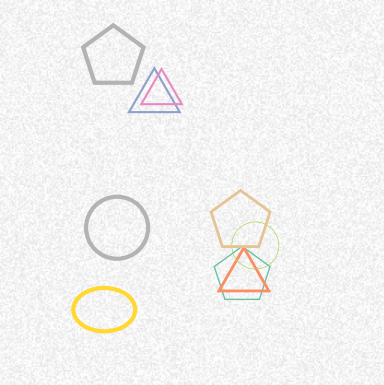[{"shape": "pentagon", "thickness": 1, "radius": 0.38, "center": [0.629, 0.284]}, {"shape": "triangle", "thickness": 2, "radius": 0.37, "center": [0.633, 0.282]}, {"shape": "triangle", "thickness": 1.5, "radius": 0.38, "center": [0.401, 0.747]}, {"shape": "triangle", "thickness": 1.5, "radius": 0.3, "center": [0.42, 0.76]}, {"shape": "circle", "thickness": 0.5, "radius": 0.31, "center": [0.663, 0.362]}, {"shape": "oval", "thickness": 3, "radius": 0.4, "center": [0.271, 0.196]}, {"shape": "pentagon", "thickness": 2, "radius": 0.4, "center": [0.625, 0.425]}, {"shape": "circle", "thickness": 3, "radius": 0.4, "center": [0.304, 0.408]}, {"shape": "pentagon", "thickness": 3, "radius": 0.41, "center": [0.294, 0.852]}]